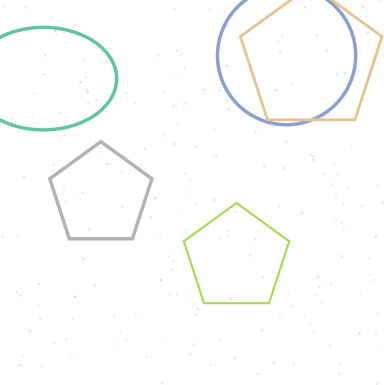[{"shape": "oval", "thickness": 2.5, "radius": 0.95, "center": [0.113, 0.796]}, {"shape": "circle", "thickness": 2.5, "radius": 0.9, "center": [0.744, 0.856]}, {"shape": "pentagon", "thickness": 1.5, "radius": 0.72, "center": [0.614, 0.329]}, {"shape": "pentagon", "thickness": 2, "radius": 0.97, "center": [0.808, 0.845]}, {"shape": "pentagon", "thickness": 2.5, "radius": 0.7, "center": [0.262, 0.493]}]